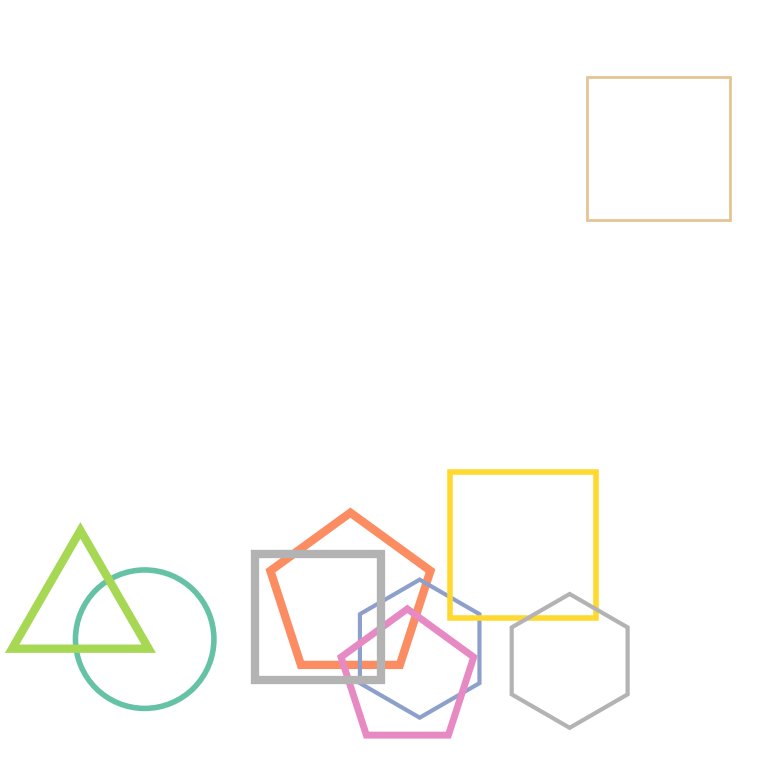[{"shape": "circle", "thickness": 2, "radius": 0.45, "center": [0.188, 0.17]}, {"shape": "pentagon", "thickness": 3, "radius": 0.55, "center": [0.455, 0.225]}, {"shape": "hexagon", "thickness": 1.5, "radius": 0.45, "center": [0.545, 0.158]}, {"shape": "pentagon", "thickness": 2.5, "radius": 0.45, "center": [0.529, 0.119]}, {"shape": "triangle", "thickness": 3, "radius": 0.51, "center": [0.104, 0.209]}, {"shape": "square", "thickness": 2, "radius": 0.47, "center": [0.679, 0.292]}, {"shape": "square", "thickness": 1, "radius": 0.46, "center": [0.855, 0.807]}, {"shape": "hexagon", "thickness": 1.5, "radius": 0.43, "center": [0.74, 0.142]}, {"shape": "square", "thickness": 3, "radius": 0.41, "center": [0.413, 0.198]}]